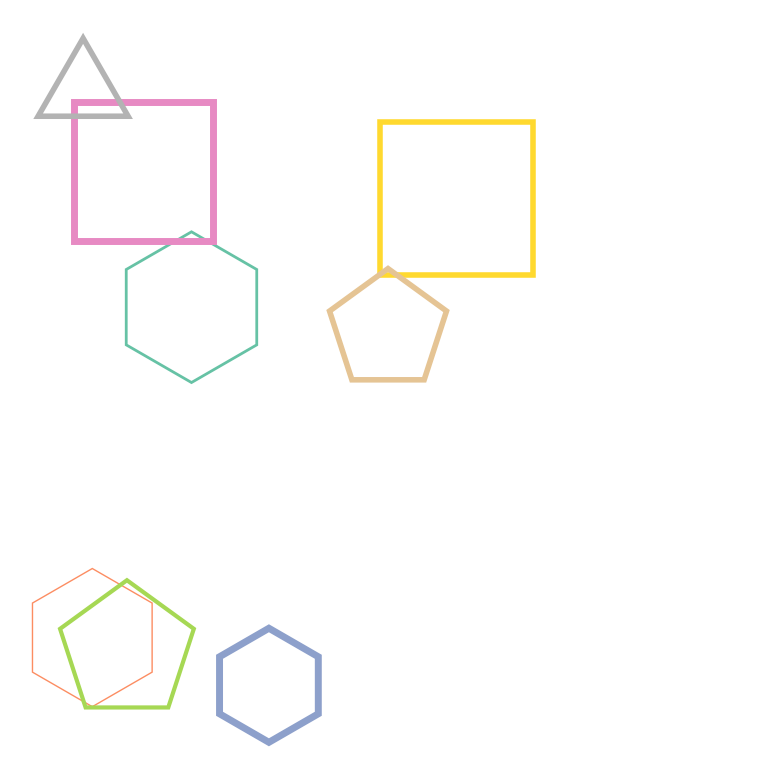[{"shape": "hexagon", "thickness": 1, "radius": 0.49, "center": [0.249, 0.601]}, {"shape": "hexagon", "thickness": 0.5, "radius": 0.45, "center": [0.12, 0.172]}, {"shape": "hexagon", "thickness": 2.5, "radius": 0.37, "center": [0.349, 0.11]}, {"shape": "square", "thickness": 2.5, "radius": 0.45, "center": [0.186, 0.777]}, {"shape": "pentagon", "thickness": 1.5, "radius": 0.46, "center": [0.165, 0.155]}, {"shape": "square", "thickness": 2, "radius": 0.5, "center": [0.592, 0.742]}, {"shape": "pentagon", "thickness": 2, "radius": 0.4, "center": [0.504, 0.571]}, {"shape": "triangle", "thickness": 2, "radius": 0.34, "center": [0.108, 0.883]}]